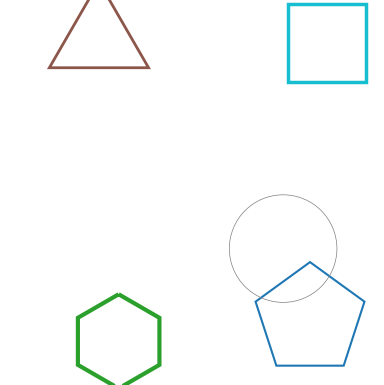[{"shape": "pentagon", "thickness": 1.5, "radius": 0.74, "center": [0.805, 0.171]}, {"shape": "hexagon", "thickness": 3, "radius": 0.61, "center": [0.308, 0.113]}, {"shape": "triangle", "thickness": 2, "radius": 0.74, "center": [0.257, 0.898]}, {"shape": "circle", "thickness": 0.5, "radius": 0.7, "center": [0.735, 0.354]}, {"shape": "square", "thickness": 2.5, "radius": 0.51, "center": [0.849, 0.889]}]